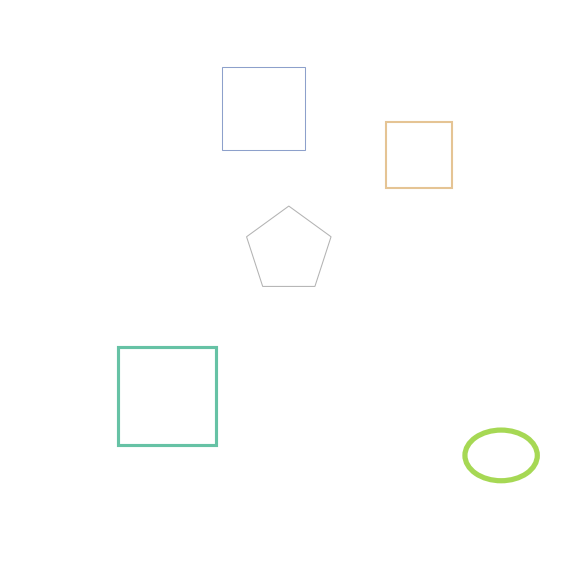[{"shape": "square", "thickness": 1.5, "radius": 0.42, "center": [0.289, 0.314]}, {"shape": "square", "thickness": 0.5, "radius": 0.36, "center": [0.456, 0.811]}, {"shape": "oval", "thickness": 2.5, "radius": 0.31, "center": [0.868, 0.211]}, {"shape": "square", "thickness": 1, "radius": 0.29, "center": [0.726, 0.73]}, {"shape": "pentagon", "thickness": 0.5, "radius": 0.38, "center": [0.5, 0.565]}]